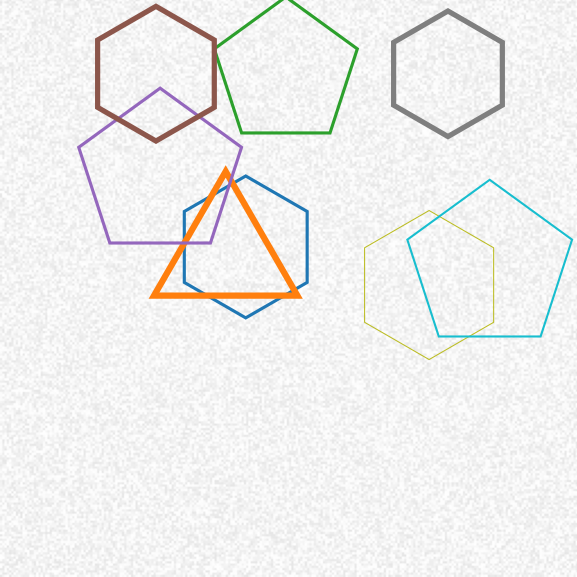[{"shape": "hexagon", "thickness": 1.5, "radius": 0.61, "center": [0.426, 0.572]}, {"shape": "triangle", "thickness": 3, "radius": 0.72, "center": [0.391, 0.559]}, {"shape": "pentagon", "thickness": 1.5, "radius": 0.65, "center": [0.495, 0.874]}, {"shape": "pentagon", "thickness": 1.5, "radius": 0.74, "center": [0.277, 0.698]}, {"shape": "hexagon", "thickness": 2.5, "radius": 0.58, "center": [0.27, 0.872]}, {"shape": "hexagon", "thickness": 2.5, "radius": 0.54, "center": [0.776, 0.871]}, {"shape": "hexagon", "thickness": 0.5, "radius": 0.65, "center": [0.743, 0.506]}, {"shape": "pentagon", "thickness": 1, "radius": 0.75, "center": [0.848, 0.538]}]